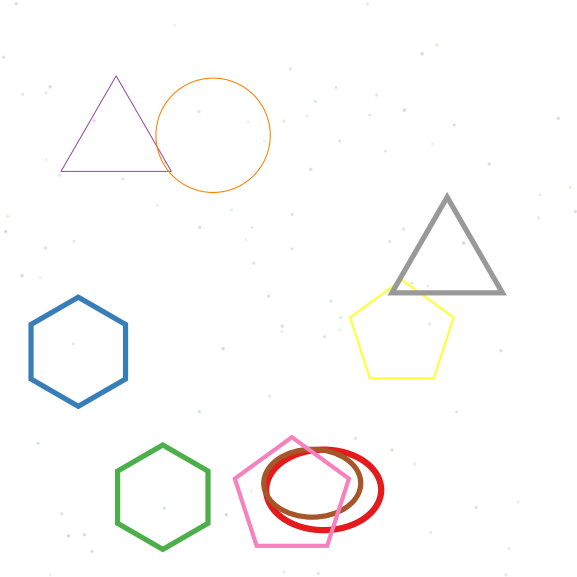[{"shape": "oval", "thickness": 3, "radius": 0.5, "center": [0.56, 0.151]}, {"shape": "hexagon", "thickness": 2.5, "radius": 0.47, "center": [0.136, 0.39]}, {"shape": "hexagon", "thickness": 2.5, "radius": 0.45, "center": [0.282, 0.138]}, {"shape": "triangle", "thickness": 0.5, "radius": 0.55, "center": [0.201, 0.757]}, {"shape": "circle", "thickness": 0.5, "radius": 0.5, "center": [0.369, 0.765]}, {"shape": "pentagon", "thickness": 1, "radius": 0.47, "center": [0.696, 0.42]}, {"shape": "oval", "thickness": 2.5, "radius": 0.42, "center": [0.541, 0.162]}, {"shape": "pentagon", "thickness": 2, "radius": 0.52, "center": [0.505, 0.138]}, {"shape": "triangle", "thickness": 2.5, "radius": 0.55, "center": [0.774, 0.547]}]